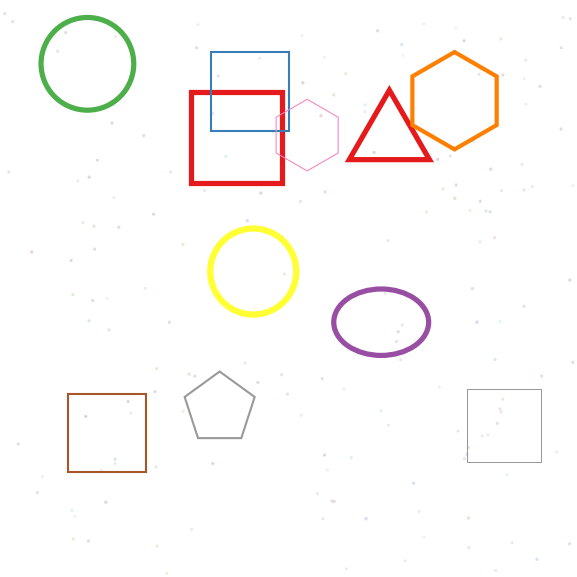[{"shape": "triangle", "thickness": 2.5, "radius": 0.4, "center": [0.674, 0.763]}, {"shape": "square", "thickness": 2.5, "radius": 0.39, "center": [0.41, 0.761]}, {"shape": "square", "thickness": 1, "radius": 0.34, "center": [0.433, 0.84]}, {"shape": "circle", "thickness": 2.5, "radius": 0.4, "center": [0.151, 0.889]}, {"shape": "oval", "thickness": 2.5, "radius": 0.41, "center": [0.66, 0.441]}, {"shape": "hexagon", "thickness": 2, "radius": 0.42, "center": [0.787, 0.825]}, {"shape": "circle", "thickness": 3, "radius": 0.37, "center": [0.439, 0.529]}, {"shape": "square", "thickness": 1, "radius": 0.34, "center": [0.186, 0.249]}, {"shape": "hexagon", "thickness": 0.5, "radius": 0.31, "center": [0.532, 0.765]}, {"shape": "pentagon", "thickness": 1, "radius": 0.32, "center": [0.38, 0.292]}, {"shape": "square", "thickness": 0.5, "radius": 0.32, "center": [0.873, 0.262]}]